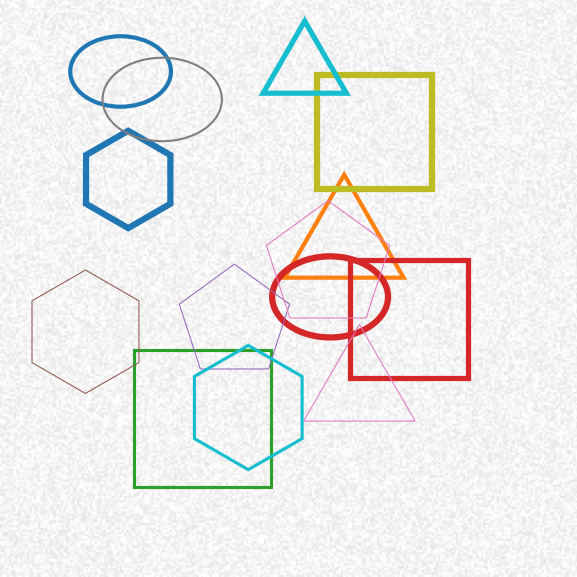[{"shape": "hexagon", "thickness": 3, "radius": 0.42, "center": [0.222, 0.688]}, {"shape": "oval", "thickness": 2, "radius": 0.44, "center": [0.209, 0.875]}, {"shape": "triangle", "thickness": 2, "radius": 0.59, "center": [0.596, 0.578]}, {"shape": "square", "thickness": 1.5, "radius": 0.59, "center": [0.35, 0.274]}, {"shape": "oval", "thickness": 3, "radius": 0.5, "center": [0.572, 0.485]}, {"shape": "square", "thickness": 2.5, "radius": 0.51, "center": [0.708, 0.446]}, {"shape": "pentagon", "thickness": 0.5, "radius": 0.5, "center": [0.406, 0.441]}, {"shape": "hexagon", "thickness": 0.5, "radius": 0.53, "center": [0.148, 0.425]}, {"shape": "triangle", "thickness": 0.5, "radius": 0.56, "center": [0.622, 0.326]}, {"shape": "pentagon", "thickness": 0.5, "radius": 0.56, "center": [0.568, 0.539]}, {"shape": "oval", "thickness": 1, "radius": 0.52, "center": [0.281, 0.827]}, {"shape": "square", "thickness": 3, "radius": 0.5, "center": [0.649, 0.77]}, {"shape": "triangle", "thickness": 2.5, "radius": 0.42, "center": [0.528, 0.879]}, {"shape": "hexagon", "thickness": 1.5, "radius": 0.54, "center": [0.43, 0.293]}]